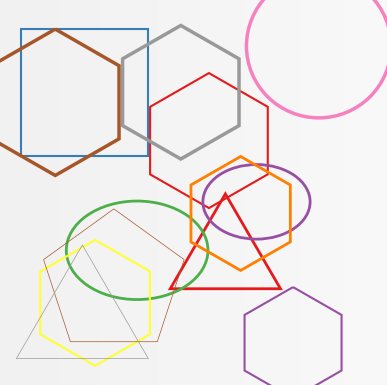[{"shape": "triangle", "thickness": 2, "radius": 0.82, "center": [0.582, 0.332]}, {"shape": "hexagon", "thickness": 1.5, "radius": 0.88, "center": [0.539, 0.635]}, {"shape": "square", "thickness": 1.5, "radius": 0.82, "center": [0.218, 0.76]}, {"shape": "oval", "thickness": 2, "radius": 0.91, "center": [0.354, 0.35]}, {"shape": "oval", "thickness": 2, "radius": 0.69, "center": [0.662, 0.476]}, {"shape": "hexagon", "thickness": 1.5, "radius": 0.72, "center": [0.756, 0.11]}, {"shape": "hexagon", "thickness": 2, "radius": 0.74, "center": [0.621, 0.446]}, {"shape": "hexagon", "thickness": 1.5, "radius": 0.82, "center": [0.245, 0.213]}, {"shape": "hexagon", "thickness": 2.5, "radius": 0.95, "center": [0.143, 0.734]}, {"shape": "pentagon", "thickness": 0.5, "radius": 0.95, "center": [0.294, 0.267]}, {"shape": "circle", "thickness": 2.5, "radius": 0.93, "center": [0.823, 0.881]}, {"shape": "hexagon", "thickness": 2.5, "radius": 0.87, "center": [0.467, 0.76]}, {"shape": "triangle", "thickness": 0.5, "radius": 0.98, "center": [0.212, 0.167]}]